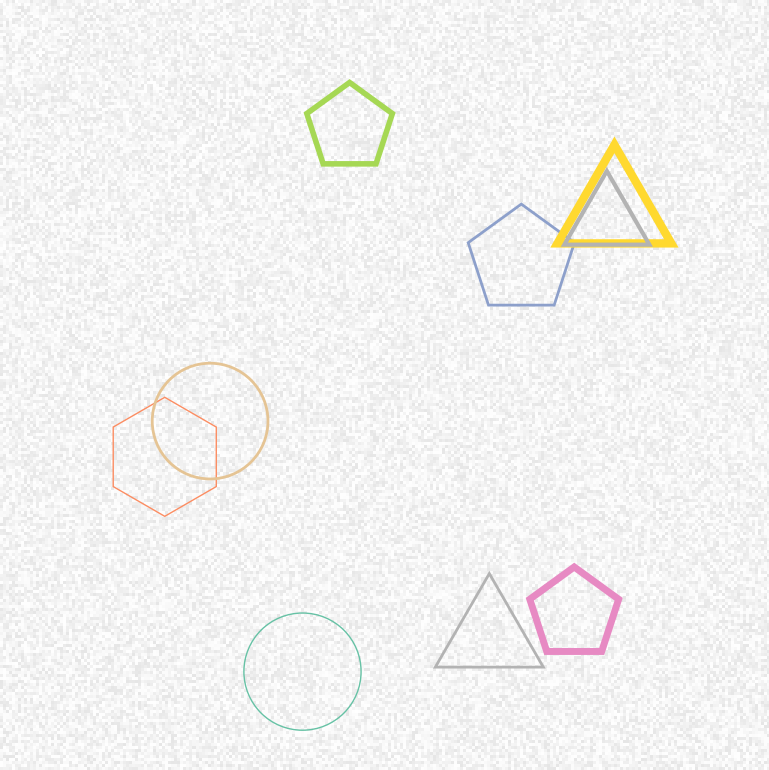[{"shape": "circle", "thickness": 0.5, "radius": 0.38, "center": [0.393, 0.128]}, {"shape": "hexagon", "thickness": 0.5, "radius": 0.39, "center": [0.214, 0.407]}, {"shape": "pentagon", "thickness": 1, "radius": 0.36, "center": [0.677, 0.662]}, {"shape": "pentagon", "thickness": 2.5, "radius": 0.3, "center": [0.746, 0.203]}, {"shape": "pentagon", "thickness": 2, "radius": 0.29, "center": [0.454, 0.834]}, {"shape": "triangle", "thickness": 3, "radius": 0.43, "center": [0.798, 0.727]}, {"shape": "circle", "thickness": 1, "radius": 0.38, "center": [0.273, 0.453]}, {"shape": "triangle", "thickness": 1, "radius": 0.4, "center": [0.635, 0.174]}, {"shape": "triangle", "thickness": 1.5, "radius": 0.32, "center": [0.788, 0.714]}]